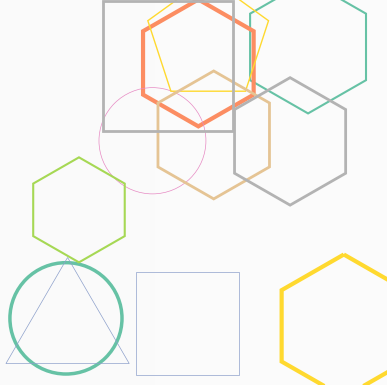[{"shape": "hexagon", "thickness": 1.5, "radius": 0.86, "center": [0.795, 0.878]}, {"shape": "circle", "thickness": 2.5, "radius": 0.72, "center": [0.17, 0.173]}, {"shape": "hexagon", "thickness": 3, "radius": 0.82, "center": [0.512, 0.837]}, {"shape": "triangle", "thickness": 0.5, "radius": 0.92, "center": [0.174, 0.148]}, {"shape": "square", "thickness": 0.5, "radius": 0.67, "center": [0.484, 0.159]}, {"shape": "circle", "thickness": 0.5, "radius": 0.69, "center": [0.393, 0.634]}, {"shape": "hexagon", "thickness": 1.5, "radius": 0.68, "center": [0.204, 0.455]}, {"shape": "pentagon", "thickness": 1, "radius": 0.82, "center": [0.537, 0.896]}, {"shape": "hexagon", "thickness": 3, "radius": 0.93, "center": [0.887, 0.154]}, {"shape": "hexagon", "thickness": 2, "radius": 0.83, "center": [0.552, 0.65]}, {"shape": "square", "thickness": 2, "radius": 0.84, "center": [0.433, 0.829]}, {"shape": "hexagon", "thickness": 2, "radius": 0.83, "center": [0.749, 0.633]}]